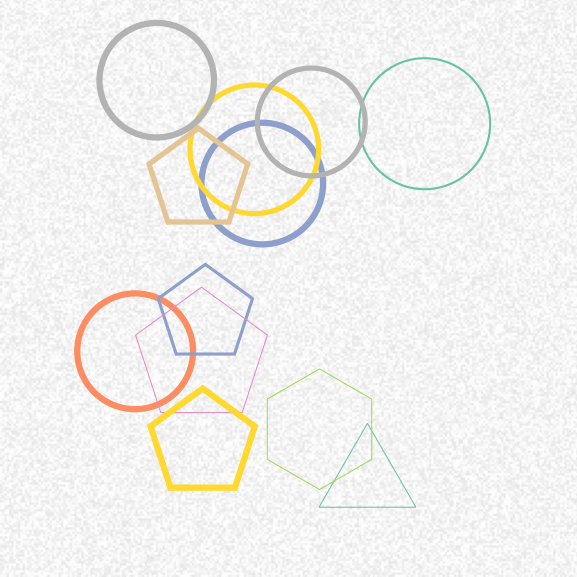[{"shape": "triangle", "thickness": 0.5, "radius": 0.48, "center": [0.636, 0.169]}, {"shape": "circle", "thickness": 1, "radius": 0.57, "center": [0.735, 0.785]}, {"shape": "circle", "thickness": 3, "radius": 0.5, "center": [0.234, 0.391]}, {"shape": "pentagon", "thickness": 1.5, "radius": 0.43, "center": [0.356, 0.456]}, {"shape": "circle", "thickness": 3, "radius": 0.53, "center": [0.454, 0.681]}, {"shape": "pentagon", "thickness": 0.5, "radius": 0.6, "center": [0.349, 0.382]}, {"shape": "hexagon", "thickness": 0.5, "radius": 0.52, "center": [0.553, 0.256]}, {"shape": "circle", "thickness": 2.5, "radius": 0.56, "center": [0.44, 0.741]}, {"shape": "pentagon", "thickness": 3, "radius": 0.47, "center": [0.351, 0.231]}, {"shape": "pentagon", "thickness": 2.5, "radius": 0.45, "center": [0.344, 0.687]}, {"shape": "circle", "thickness": 2.5, "radius": 0.47, "center": [0.539, 0.788]}, {"shape": "circle", "thickness": 3, "radius": 0.5, "center": [0.271, 0.86]}]